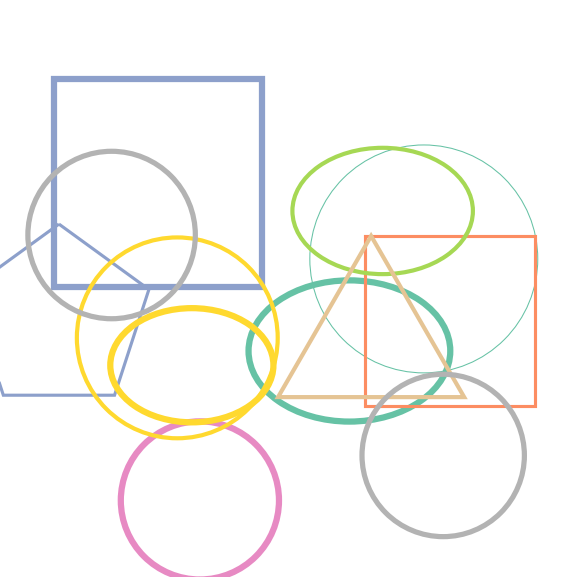[{"shape": "circle", "thickness": 0.5, "radius": 0.99, "center": [0.734, 0.551]}, {"shape": "oval", "thickness": 3, "radius": 0.87, "center": [0.605, 0.391]}, {"shape": "square", "thickness": 1.5, "radius": 0.74, "center": [0.779, 0.443]}, {"shape": "pentagon", "thickness": 1.5, "radius": 0.82, "center": [0.102, 0.447]}, {"shape": "square", "thickness": 3, "radius": 0.9, "center": [0.274, 0.682]}, {"shape": "circle", "thickness": 3, "radius": 0.68, "center": [0.346, 0.133]}, {"shape": "oval", "thickness": 2, "radius": 0.78, "center": [0.663, 0.634]}, {"shape": "circle", "thickness": 2, "radius": 0.87, "center": [0.307, 0.414]}, {"shape": "oval", "thickness": 3, "radius": 0.71, "center": [0.332, 0.367]}, {"shape": "triangle", "thickness": 2, "radius": 0.93, "center": [0.643, 0.405]}, {"shape": "circle", "thickness": 2.5, "radius": 0.72, "center": [0.193, 0.592]}, {"shape": "circle", "thickness": 2.5, "radius": 0.7, "center": [0.767, 0.21]}]